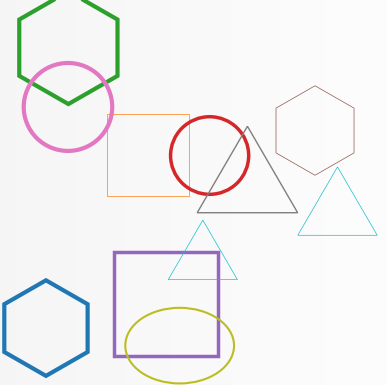[{"shape": "hexagon", "thickness": 3, "radius": 0.62, "center": [0.119, 0.148]}, {"shape": "square", "thickness": 0.5, "radius": 0.53, "center": [0.382, 0.597]}, {"shape": "hexagon", "thickness": 3, "radius": 0.73, "center": [0.176, 0.876]}, {"shape": "circle", "thickness": 2.5, "radius": 0.5, "center": [0.541, 0.596]}, {"shape": "square", "thickness": 2.5, "radius": 0.68, "center": [0.429, 0.211]}, {"shape": "hexagon", "thickness": 0.5, "radius": 0.58, "center": [0.813, 0.661]}, {"shape": "circle", "thickness": 3, "radius": 0.57, "center": [0.175, 0.722]}, {"shape": "triangle", "thickness": 1, "radius": 0.75, "center": [0.639, 0.522]}, {"shape": "oval", "thickness": 1.5, "radius": 0.7, "center": [0.464, 0.102]}, {"shape": "triangle", "thickness": 0.5, "radius": 0.52, "center": [0.523, 0.325]}, {"shape": "triangle", "thickness": 0.5, "radius": 0.59, "center": [0.871, 0.448]}]